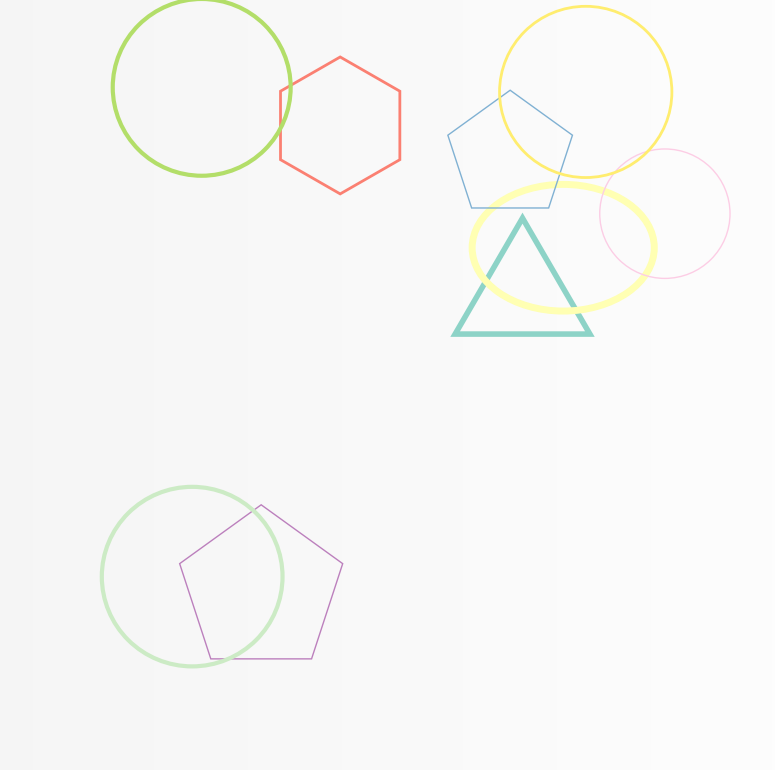[{"shape": "triangle", "thickness": 2, "radius": 0.5, "center": [0.674, 0.616]}, {"shape": "oval", "thickness": 2.5, "radius": 0.59, "center": [0.727, 0.678]}, {"shape": "hexagon", "thickness": 1, "radius": 0.44, "center": [0.439, 0.837]}, {"shape": "pentagon", "thickness": 0.5, "radius": 0.42, "center": [0.658, 0.798]}, {"shape": "circle", "thickness": 1.5, "radius": 0.57, "center": [0.26, 0.887]}, {"shape": "circle", "thickness": 0.5, "radius": 0.42, "center": [0.858, 0.722]}, {"shape": "pentagon", "thickness": 0.5, "radius": 0.55, "center": [0.337, 0.234]}, {"shape": "circle", "thickness": 1.5, "radius": 0.58, "center": [0.248, 0.251]}, {"shape": "circle", "thickness": 1, "radius": 0.56, "center": [0.756, 0.881]}]